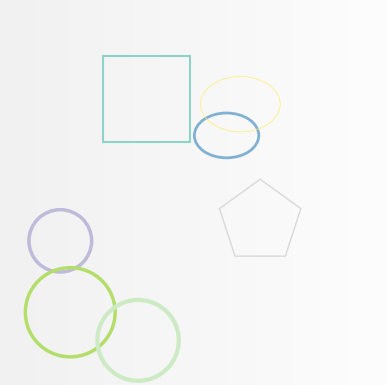[{"shape": "square", "thickness": 1.5, "radius": 0.56, "center": [0.378, 0.743]}, {"shape": "circle", "thickness": 2.5, "radius": 0.4, "center": [0.156, 0.374]}, {"shape": "oval", "thickness": 2, "radius": 0.42, "center": [0.585, 0.648]}, {"shape": "circle", "thickness": 2.5, "radius": 0.58, "center": [0.181, 0.189]}, {"shape": "pentagon", "thickness": 1, "radius": 0.55, "center": [0.671, 0.424]}, {"shape": "circle", "thickness": 3, "radius": 0.52, "center": [0.356, 0.116]}, {"shape": "oval", "thickness": 0.5, "radius": 0.51, "center": [0.62, 0.729]}]